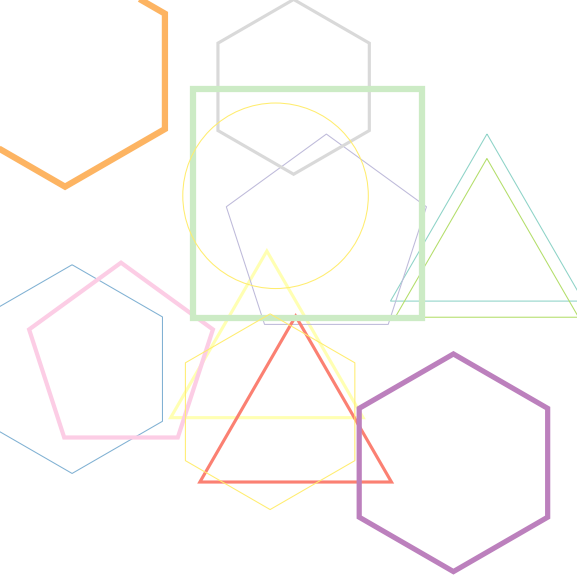[{"shape": "triangle", "thickness": 0.5, "radius": 0.96, "center": [0.843, 0.574]}, {"shape": "triangle", "thickness": 1.5, "radius": 0.96, "center": [0.462, 0.372]}, {"shape": "pentagon", "thickness": 0.5, "radius": 0.91, "center": [0.565, 0.585]}, {"shape": "triangle", "thickness": 1.5, "radius": 0.96, "center": [0.512, 0.26]}, {"shape": "hexagon", "thickness": 0.5, "radius": 0.9, "center": [0.125, 0.36]}, {"shape": "hexagon", "thickness": 3, "radius": 1.0, "center": [0.113, 0.876]}, {"shape": "triangle", "thickness": 0.5, "radius": 0.92, "center": [0.843, 0.541]}, {"shape": "pentagon", "thickness": 2, "radius": 0.84, "center": [0.21, 0.377]}, {"shape": "hexagon", "thickness": 1.5, "radius": 0.76, "center": [0.508, 0.849]}, {"shape": "hexagon", "thickness": 2.5, "radius": 0.94, "center": [0.785, 0.198]}, {"shape": "square", "thickness": 3, "radius": 0.99, "center": [0.532, 0.647]}, {"shape": "circle", "thickness": 0.5, "radius": 0.8, "center": [0.477, 0.66]}, {"shape": "hexagon", "thickness": 0.5, "radius": 0.85, "center": [0.468, 0.286]}]